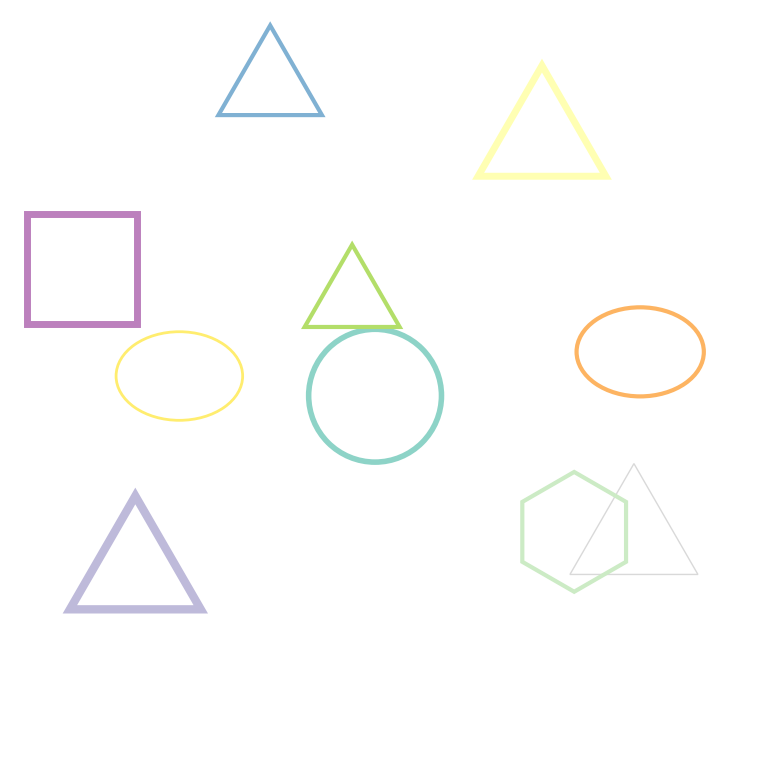[{"shape": "circle", "thickness": 2, "radius": 0.43, "center": [0.487, 0.486]}, {"shape": "triangle", "thickness": 2.5, "radius": 0.48, "center": [0.704, 0.819]}, {"shape": "triangle", "thickness": 3, "radius": 0.49, "center": [0.176, 0.258]}, {"shape": "triangle", "thickness": 1.5, "radius": 0.39, "center": [0.351, 0.889]}, {"shape": "oval", "thickness": 1.5, "radius": 0.41, "center": [0.831, 0.543]}, {"shape": "triangle", "thickness": 1.5, "radius": 0.36, "center": [0.457, 0.611]}, {"shape": "triangle", "thickness": 0.5, "radius": 0.48, "center": [0.823, 0.302]}, {"shape": "square", "thickness": 2.5, "radius": 0.36, "center": [0.107, 0.65]}, {"shape": "hexagon", "thickness": 1.5, "radius": 0.39, "center": [0.746, 0.309]}, {"shape": "oval", "thickness": 1, "radius": 0.41, "center": [0.233, 0.512]}]